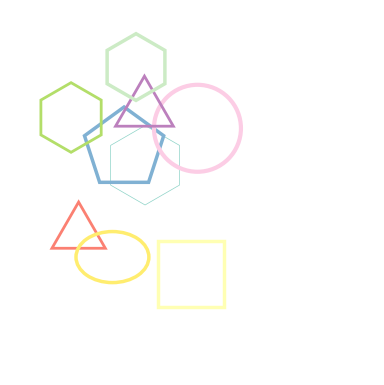[{"shape": "hexagon", "thickness": 0.5, "radius": 0.52, "center": [0.377, 0.571]}, {"shape": "square", "thickness": 2.5, "radius": 0.43, "center": [0.496, 0.289]}, {"shape": "triangle", "thickness": 2, "radius": 0.4, "center": [0.204, 0.395]}, {"shape": "pentagon", "thickness": 2.5, "radius": 0.54, "center": [0.322, 0.614]}, {"shape": "hexagon", "thickness": 2, "radius": 0.45, "center": [0.185, 0.695]}, {"shape": "circle", "thickness": 3, "radius": 0.56, "center": [0.513, 0.667]}, {"shape": "triangle", "thickness": 2, "radius": 0.43, "center": [0.375, 0.716]}, {"shape": "hexagon", "thickness": 2.5, "radius": 0.43, "center": [0.353, 0.826]}, {"shape": "oval", "thickness": 2.5, "radius": 0.47, "center": [0.292, 0.332]}]